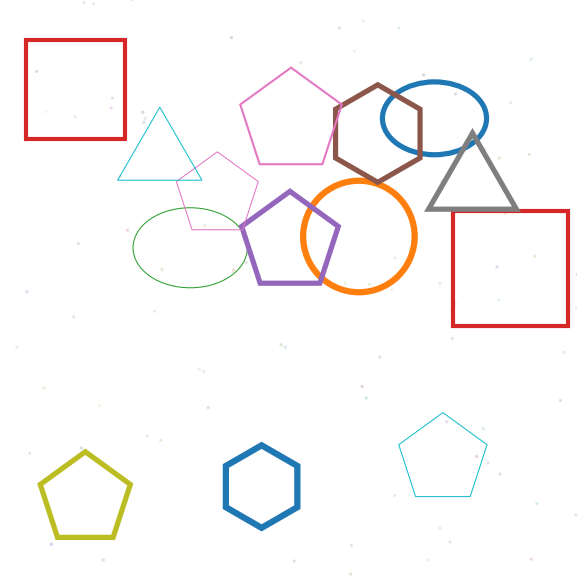[{"shape": "oval", "thickness": 2.5, "radius": 0.45, "center": [0.752, 0.794]}, {"shape": "hexagon", "thickness": 3, "radius": 0.36, "center": [0.453, 0.157]}, {"shape": "circle", "thickness": 3, "radius": 0.48, "center": [0.621, 0.59]}, {"shape": "oval", "thickness": 0.5, "radius": 0.49, "center": [0.329, 0.57]}, {"shape": "square", "thickness": 2, "radius": 0.5, "center": [0.885, 0.534]}, {"shape": "square", "thickness": 2, "radius": 0.43, "center": [0.13, 0.844]}, {"shape": "pentagon", "thickness": 2.5, "radius": 0.44, "center": [0.502, 0.58]}, {"shape": "hexagon", "thickness": 2.5, "radius": 0.42, "center": [0.654, 0.768]}, {"shape": "pentagon", "thickness": 1, "radius": 0.46, "center": [0.504, 0.79]}, {"shape": "pentagon", "thickness": 0.5, "radius": 0.37, "center": [0.376, 0.662]}, {"shape": "triangle", "thickness": 2.5, "radius": 0.44, "center": [0.818, 0.681]}, {"shape": "pentagon", "thickness": 2.5, "radius": 0.41, "center": [0.148, 0.135]}, {"shape": "pentagon", "thickness": 0.5, "radius": 0.4, "center": [0.767, 0.204]}, {"shape": "triangle", "thickness": 0.5, "radius": 0.42, "center": [0.277, 0.729]}]